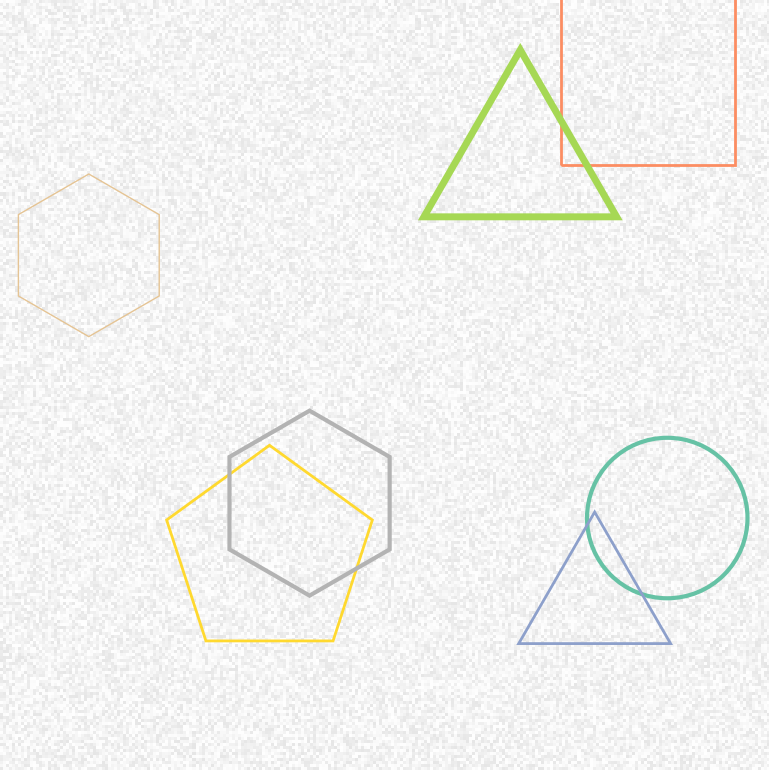[{"shape": "circle", "thickness": 1.5, "radius": 0.52, "center": [0.867, 0.327]}, {"shape": "square", "thickness": 1, "radius": 0.56, "center": [0.841, 0.898]}, {"shape": "triangle", "thickness": 1, "radius": 0.57, "center": [0.772, 0.221]}, {"shape": "triangle", "thickness": 2.5, "radius": 0.72, "center": [0.676, 0.791]}, {"shape": "pentagon", "thickness": 1, "radius": 0.7, "center": [0.35, 0.281]}, {"shape": "hexagon", "thickness": 0.5, "radius": 0.53, "center": [0.115, 0.668]}, {"shape": "hexagon", "thickness": 1.5, "radius": 0.6, "center": [0.402, 0.347]}]